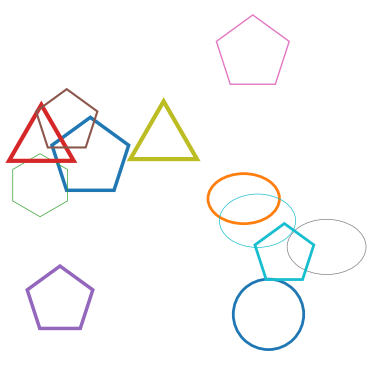[{"shape": "pentagon", "thickness": 2.5, "radius": 0.52, "center": [0.235, 0.59]}, {"shape": "circle", "thickness": 2, "radius": 0.46, "center": [0.697, 0.183]}, {"shape": "oval", "thickness": 2, "radius": 0.46, "center": [0.633, 0.484]}, {"shape": "hexagon", "thickness": 0.5, "radius": 0.41, "center": [0.104, 0.519]}, {"shape": "triangle", "thickness": 3, "radius": 0.49, "center": [0.107, 0.631]}, {"shape": "pentagon", "thickness": 2.5, "radius": 0.45, "center": [0.156, 0.219]}, {"shape": "pentagon", "thickness": 1.5, "radius": 0.42, "center": [0.173, 0.685]}, {"shape": "pentagon", "thickness": 1, "radius": 0.5, "center": [0.657, 0.862]}, {"shape": "oval", "thickness": 0.5, "radius": 0.51, "center": [0.848, 0.359]}, {"shape": "triangle", "thickness": 3, "radius": 0.5, "center": [0.425, 0.637]}, {"shape": "oval", "thickness": 0.5, "radius": 0.5, "center": [0.669, 0.427]}, {"shape": "pentagon", "thickness": 2, "radius": 0.4, "center": [0.739, 0.339]}]